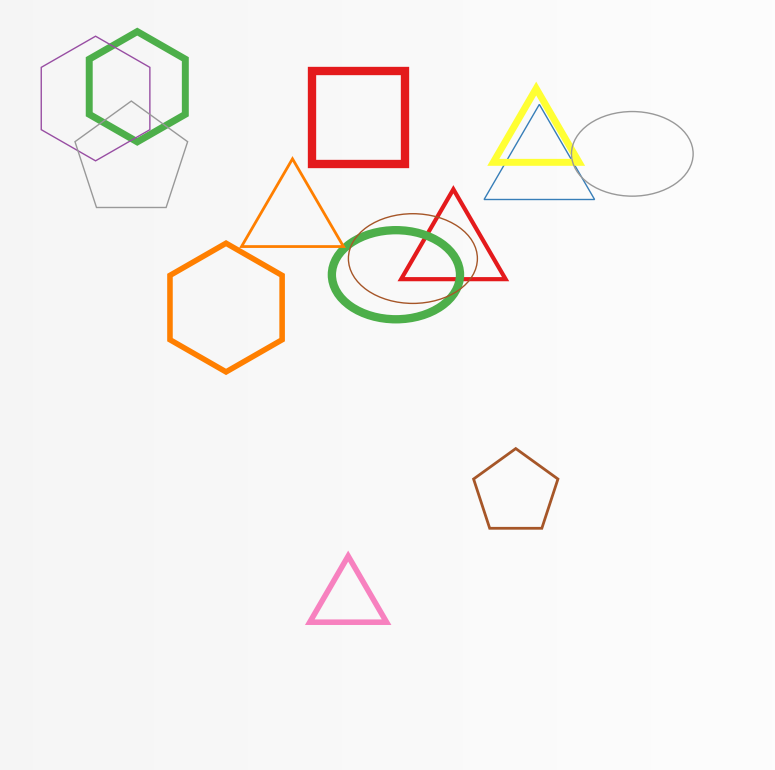[{"shape": "triangle", "thickness": 1.5, "radius": 0.39, "center": [0.585, 0.676]}, {"shape": "square", "thickness": 3, "radius": 0.3, "center": [0.462, 0.847]}, {"shape": "triangle", "thickness": 0.5, "radius": 0.41, "center": [0.696, 0.782]}, {"shape": "hexagon", "thickness": 2.5, "radius": 0.36, "center": [0.177, 0.887]}, {"shape": "oval", "thickness": 3, "radius": 0.41, "center": [0.511, 0.643]}, {"shape": "hexagon", "thickness": 0.5, "radius": 0.4, "center": [0.123, 0.872]}, {"shape": "hexagon", "thickness": 2, "radius": 0.42, "center": [0.292, 0.601]}, {"shape": "triangle", "thickness": 1, "radius": 0.38, "center": [0.377, 0.718]}, {"shape": "triangle", "thickness": 2.5, "radius": 0.32, "center": [0.692, 0.821]}, {"shape": "pentagon", "thickness": 1, "radius": 0.29, "center": [0.666, 0.36]}, {"shape": "oval", "thickness": 0.5, "radius": 0.42, "center": [0.533, 0.664]}, {"shape": "triangle", "thickness": 2, "radius": 0.29, "center": [0.449, 0.221]}, {"shape": "oval", "thickness": 0.5, "radius": 0.39, "center": [0.816, 0.8]}, {"shape": "pentagon", "thickness": 0.5, "radius": 0.38, "center": [0.169, 0.792]}]